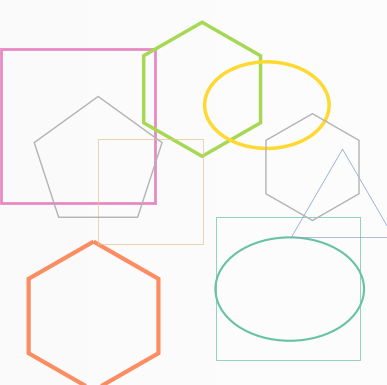[{"shape": "square", "thickness": 0.5, "radius": 0.93, "center": [0.742, 0.25]}, {"shape": "oval", "thickness": 1.5, "radius": 0.96, "center": [0.748, 0.249]}, {"shape": "hexagon", "thickness": 3, "radius": 0.97, "center": [0.241, 0.179]}, {"shape": "triangle", "thickness": 0.5, "radius": 0.76, "center": [0.884, 0.46]}, {"shape": "square", "thickness": 2, "radius": 1.0, "center": [0.201, 0.672]}, {"shape": "hexagon", "thickness": 2.5, "radius": 0.87, "center": [0.522, 0.768]}, {"shape": "oval", "thickness": 2.5, "radius": 0.8, "center": [0.689, 0.727]}, {"shape": "square", "thickness": 0.5, "radius": 0.68, "center": [0.388, 0.503]}, {"shape": "pentagon", "thickness": 1, "radius": 0.87, "center": [0.253, 0.576]}, {"shape": "hexagon", "thickness": 1, "radius": 0.69, "center": [0.806, 0.566]}]